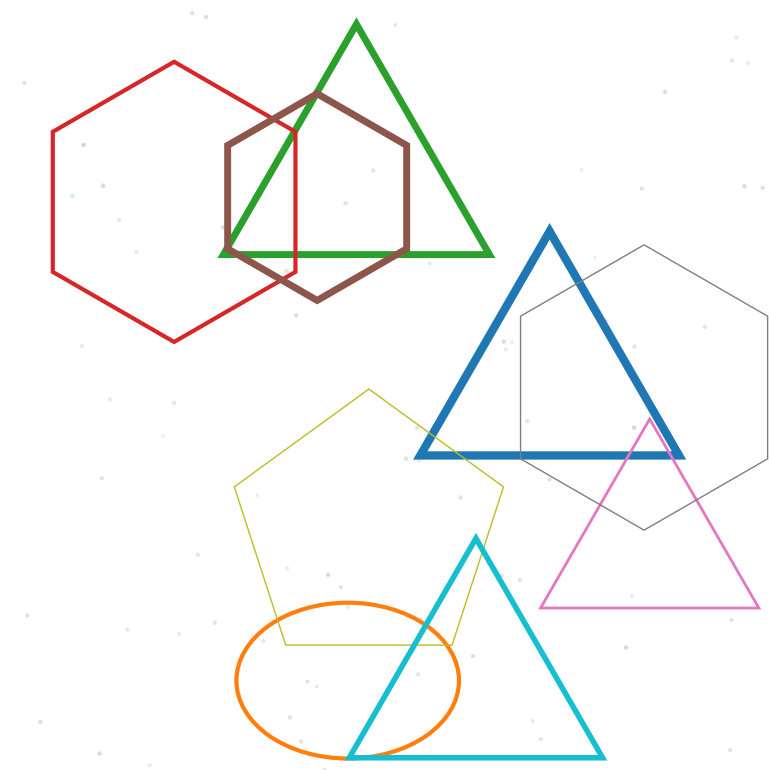[{"shape": "triangle", "thickness": 3, "radius": 0.97, "center": [0.714, 0.505]}, {"shape": "oval", "thickness": 1.5, "radius": 0.72, "center": [0.452, 0.116]}, {"shape": "triangle", "thickness": 2.5, "radius": 1.0, "center": [0.463, 0.769]}, {"shape": "hexagon", "thickness": 1.5, "radius": 0.91, "center": [0.226, 0.738]}, {"shape": "hexagon", "thickness": 2.5, "radius": 0.67, "center": [0.412, 0.744]}, {"shape": "triangle", "thickness": 1, "radius": 0.82, "center": [0.844, 0.292]}, {"shape": "hexagon", "thickness": 0.5, "radius": 0.93, "center": [0.836, 0.497]}, {"shape": "pentagon", "thickness": 0.5, "radius": 0.92, "center": [0.479, 0.311]}, {"shape": "triangle", "thickness": 2, "radius": 0.95, "center": [0.618, 0.111]}]